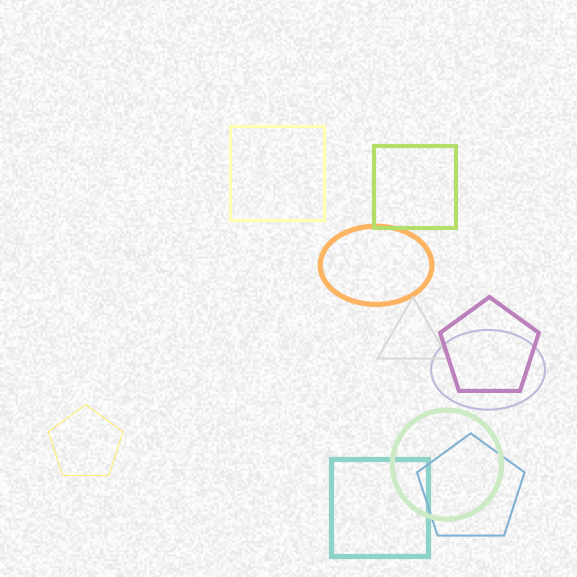[{"shape": "square", "thickness": 2.5, "radius": 0.42, "center": [0.658, 0.121]}, {"shape": "square", "thickness": 1.5, "radius": 0.41, "center": [0.48, 0.699]}, {"shape": "oval", "thickness": 1, "radius": 0.49, "center": [0.845, 0.359]}, {"shape": "pentagon", "thickness": 1, "radius": 0.49, "center": [0.815, 0.151]}, {"shape": "oval", "thickness": 2.5, "radius": 0.48, "center": [0.651, 0.54]}, {"shape": "square", "thickness": 2, "radius": 0.36, "center": [0.719, 0.675]}, {"shape": "triangle", "thickness": 1, "radius": 0.36, "center": [0.715, 0.414]}, {"shape": "pentagon", "thickness": 2, "radius": 0.45, "center": [0.848, 0.395]}, {"shape": "circle", "thickness": 2.5, "radius": 0.47, "center": [0.774, 0.195]}, {"shape": "pentagon", "thickness": 0.5, "radius": 0.34, "center": [0.148, 0.231]}]